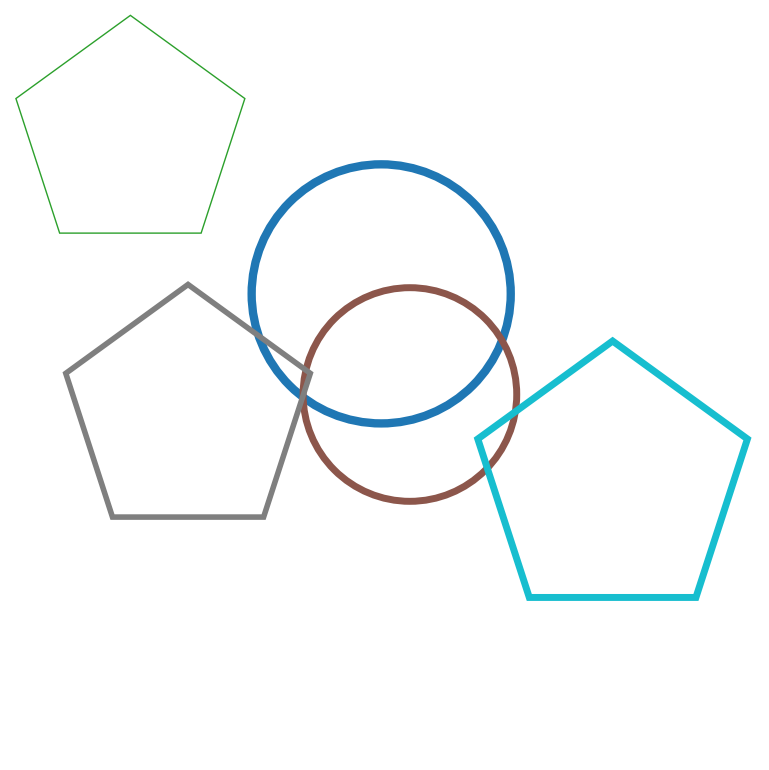[{"shape": "circle", "thickness": 3, "radius": 0.84, "center": [0.495, 0.618]}, {"shape": "pentagon", "thickness": 0.5, "radius": 0.78, "center": [0.169, 0.824]}, {"shape": "circle", "thickness": 2.5, "radius": 0.69, "center": [0.532, 0.488]}, {"shape": "pentagon", "thickness": 2, "radius": 0.83, "center": [0.244, 0.464]}, {"shape": "pentagon", "thickness": 2.5, "radius": 0.92, "center": [0.796, 0.373]}]